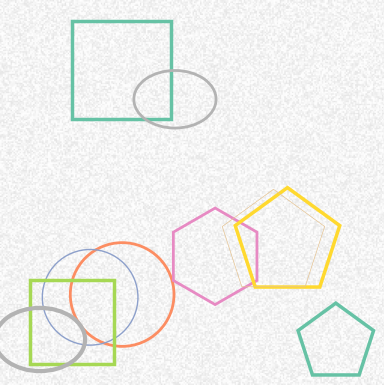[{"shape": "square", "thickness": 2.5, "radius": 0.64, "center": [0.315, 0.818]}, {"shape": "pentagon", "thickness": 2.5, "radius": 0.52, "center": [0.872, 0.109]}, {"shape": "circle", "thickness": 2, "radius": 0.67, "center": [0.317, 0.235]}, {"shape": "circle", "thickness": 1, "radius": 0.62, "center": [0.234, 0.228]}, {"shape": "hexagon", "thickness": 2, "radius": 0.63, "center": [0.559, 0.334]}, {"shape": "square", "thickness": 2.5, "radius": 0.55, "center": [0.187, 0.164]}, {"shape": "pentagon", "thickness": 2.5, "radius": 0.71, "center": [0.747, 0.37]}, {"shape": "pentagon", "thickness": 0.5, "radius": 0.7, "center": [0.71, 0.368]}, {"shape": "oval", "thickness": 3, "radius": 0.59, "center": [0.104, 0.118]}, {"shape": "oval", "thickness": 2, "radius": 0.53, "center": [0.454, 0.742]}]